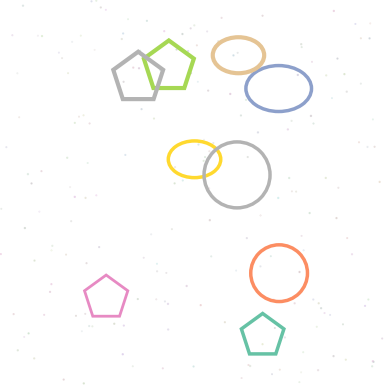[{"shape": "pentagon", "thickness": 2.5, "radius": 0.29, "center": [0.682, 0.128]}, {"shape": "circle", "thickness": 2.5, "radius": 0.37, "center": [0.725, 0.29]}, {"shape": "oval", "thickness": 2.5, "radius": 0.43, "center": [0.724, 0.77]}, {"shape": "pentagon", "thickness": 2, "radius": 0.3, "center": [0.276, 0.226]}, {"shape": "pentagon", "thickness": 3, "radius": 0.34, "center": [0.439, 0.827]}, {"shape": "oval", "thickness": 2.5, "radius": 0.34, "center": [0.505, 0.586]}, {"shape": "oval", "thickness": 3, "radius": 0.33, "center": [0.619, 0.857]}, {"shape": "circle", "thickness": 2.5, "radius": 0.43, "center": [0.616, 0.546]}, {"shape": "pentagon", "thickness": 3, "radius": 0.34, "center": [0.359, 0.798]}]